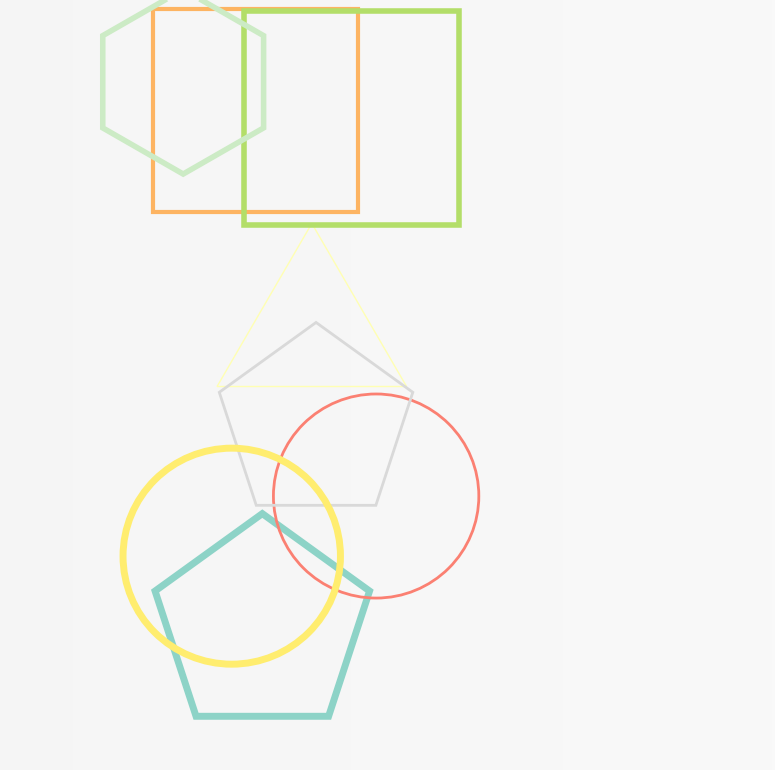[{"shape": "pentagon", "thickness": 2.5, "radius": 0.73, "center": [0.338, 0.187]}, {"shape": "triangle", "thickness": 0.5, "radius": 0.71, "center": [0.402, 0.569]}, {"shape": "circle", "thickness": 1, "radius": 0.66, "center": [0.485, 0.356]}, {"shape": "square", "thickness": 1.5, "radius": 0.66, "center": [0.329, 0.856]}, {"shape": "square", "thickness": 2, "radius": 0.69, "center": [0.453, 0.846]}, {"shape": "pentagon", "thickness": 1, "radius": 0.66, "center": [0.408, 0.45]}, {"shape": "hexagon", "thickness": 2, "radius": 0.6, "center": [0.236, 0.894]}, {"shape": "circle", "thickness": 2.5, "radius": 0.7, "center": [0.299, 0.278]}]